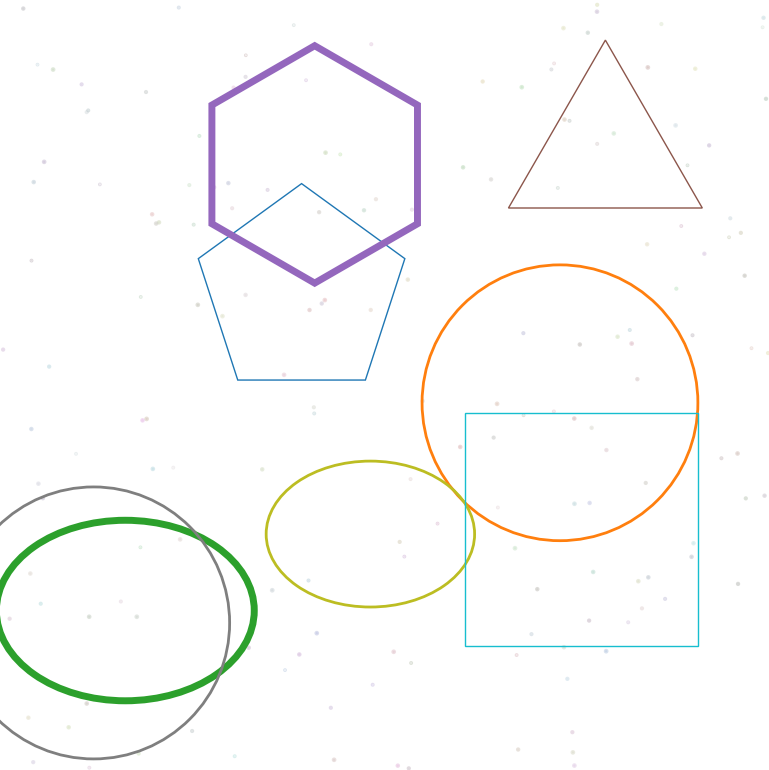[{"shape": "pentagon", "thickness": 0.5, "radius": 0.71, "center": [0.392, 0.621]}, {"shape": "circle", "thickness": 1, "radius": 0.9, "center": [0.727, 0.477]}, {"shape": "oval", "thickness": 2.5, "radius": 0.84, "center": [0.163, 0.207]}, {"shape": "hexagon", "thickness": 2.5, "radius": 0.77, "center": [0.409, 0.786]}, {"shape": "triangle", "thickness": 0.5, "radius": 0.73, "center": [0.786, 0.803]}, {"shape": "circle", "thickness": 1, "radius": 0.88, "center": [0.122, 0.191]}, {"shape": "oval", "thickness": 1, "radius": 0.68, "center": [0.481, 0.306]}, {"shape": "square", "thickness": 0.5, "radius": 0.76, "center": [0.755, 0.312]}]